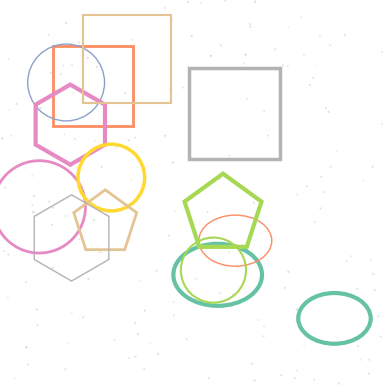[{"shape": "oval", "thickness": 3, "radius": 0.58, "center": [0.565, 0.286]}, {"shape": "oval", "thickness": 3, "radius": 0.47, "center": [0.869, 0.173]}, {"shape": "square", "thickness": 2, "radius": 0.52, "center": [0.241, 0.776]}, {"shape": "oval", "thickness": 1, "radius": 0.47, "center": [0.611, 0.375]}, {"shape": "circle", "thickness": 1, "radius": 0.5, "center": [0.172, 0.786]}, {"shape": "hexagon", "thickness": 3, "radius": 0.52, "center": [0.183, 0.676]}, {"shape": "circle", "thickness": 2, "radius": 0.6, "center": [0.102, 0.463]}, {"shape": "pentagon", "thickness": 3, "radius": 0.53, "center": [0.579, 0.444]}, {"shape": "circle", "thickness": 1.5, "radius": 0.42, "center": [0.554, 0.298]}, {"shape": "circle", "thickness": 2.5, "radius": 0.43, "center": [0.289, 0.539]}, {"shape": "pentagon", "thickness": 2, "radius": 0.43, "center": [0.273, 0.421]}, {"shape": "square", "thickness": 1.5, "radius": 0.57, "center": [0.329, 0.847]}, {"shape": "hexagon", "thickness": 1, "radius": 0.56, "center": [0.186, 0.382]}, {"shape": "square", "thickness": 2.5, "radius": 0.59, "center": [0.61, 0.705]}]